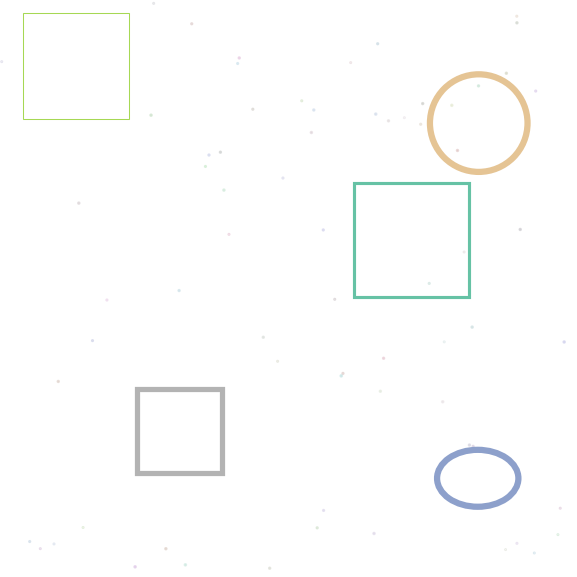[{"shape": "square", "thickness": 1.5, "radius": 0.5, "center": [0.712, 0.583]}, {"shape": "oval", "thickness": 3, "radius": 0.35, "center": [0.827, 0.171]}, {"shape": "square", "thickness": 0.5, "radius": 0.46, "center": [0.132, 0.885]}, {"shape": "circle", "thickness": 3, "radius": 0.42, "center": [0.829, 0.786]}, {"shape": "square", "thickness": 2.5, "radius": 0.37, "center": [0.311, 0.253]}]